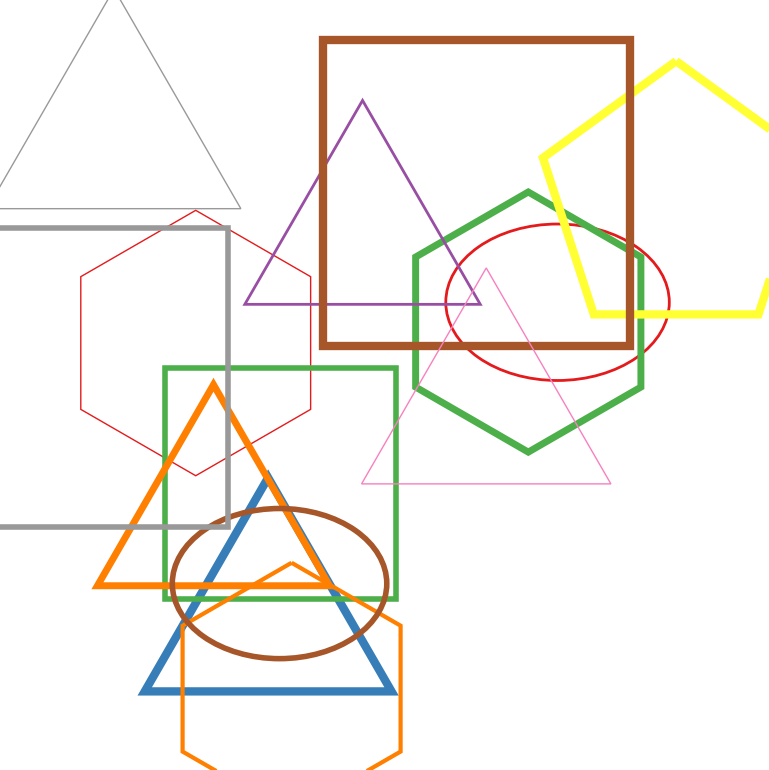[{"shape": "oval", "thickness": 1, "radius": 0.73, "center": [0.724, 0.607]}, {"shape": "hexagon", "thickness": 0.5, "radius": 0.86, "center": [0.254, 0.555]}, {"shape": "triangle", "thickness": 3, "radius": 0.93, "center": [0.348, 0.195]}, {"shape": "hexagon", "thickness": 2.5, "radius": 0.84, "center": [0.686, 0.582]}, {"shape": "square", "thickness": 2, "radius": 0.75, "center": [0.364, 0.372]}, {"shape": "triangle", "thickness": 1, "radius": 0.88, "center": [0.471, 0.693]}, {"shape": "hexagon", "thickness": 1.5, "radius": 0.82, "center": [0.379, 0.106]}, {"shape": "triangle", "thickness": 2.5, "radius": 0.87, "center": [0.277, 0.326]}, {"shape": "pentagon", "thickness": 3, "radius": 0.91, "center": [0.878, 0.739]}, {"shape": "oval", "thickness": 2, "radius": 0.7, "center": [0.363, 0.242]}, {"shape": "square", "thickness": 3, "radius": 1.0, "center": [0.619, 0.75]}, {"shape": "triangle", "thickness": 0.5, "radius": 0.93, "center": [0.631, 0.465]}, {"shape": "triangle", "thickness": 0.5, "radius": 0.95, "center": [0.148, 0.824]}, {"shape": "square", "thickness": 2, "radius": 0.97, "center": [0.103, 0.51]}]